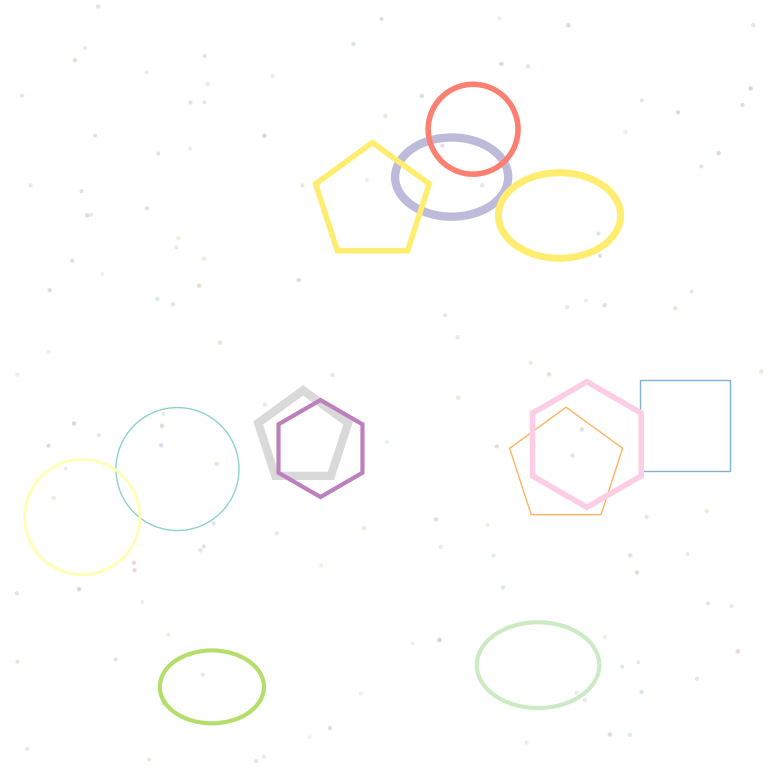[{"shape": "circle", "thickness": 0.5, "radius": 0.4, "center": [0.23, 0.391]}, {"shape": "circle", "thickness": 1, "radius": 0.37, "center": [0.107, 0.329]}, {"shape": "oval", "thickness": 3, "radius": 0.37, "center": [0.587, 0.77]}, {"shape": "circle", "thickness": 2, "radius": 0.29, "center": [0.614, 0.832]}, {"shape": "square", "thickness": 0.5, "radius": 0.29, "center": [0.89, 0.447]}, {"shape": "pentagon", "thickness": 0.5, "radius": 0.39, "center": [0.735, 0.394]}, {"shape": "oval", "thickness": 1.5, "radius": 0.34, "center": [0.275, 0.108]}, {"shape": "hexagon", "thickness": 2, "radius": 0.41, "center": [0.762, 0.423]}, {"shape": "pentagon", "thickness": 3, "radius": 0.31, "center": [0.394, 0.432]}, {"shape": "hexagon", "thickness": 1.5, "radius": 0.31, "center": [0.416, 0.417]}, {"shape": "oval", "thickness": 1.5, "radius": 0.4, "center": [0.699, 0.136]}, {"shape": "oval", "thickness": 2.5, "radius": 0.4, "center": [0.727, 0.72]}, {"shape": "pentagon", "thickness": 2, "radius": 0.39, "center": [0.484, 0.737]}]